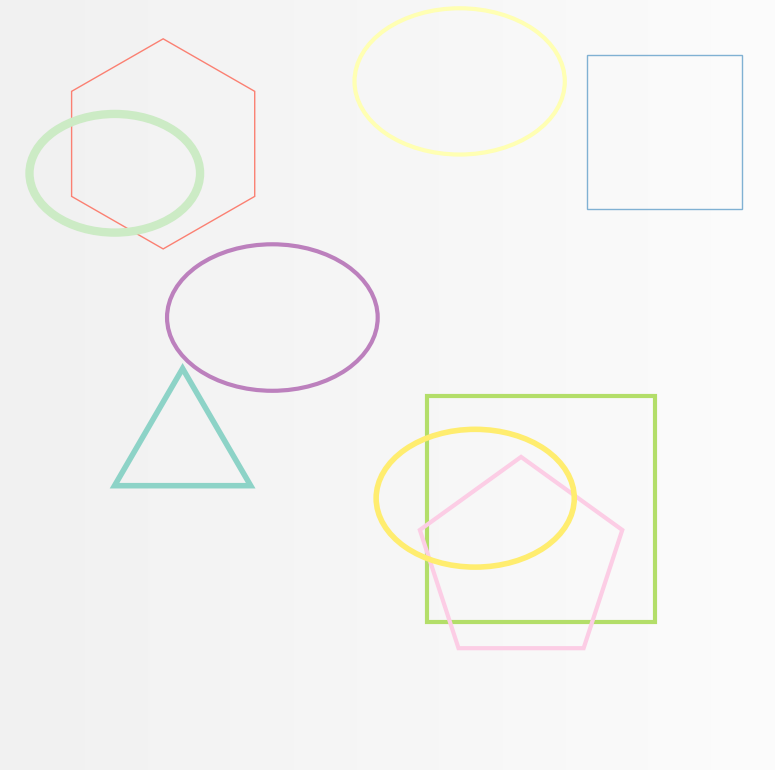[{"shape": "triangle", "thickness": 2, "radius": 0.51, "center": [0.236, 0.42]}, {"shape": "oval", "thickness": 1.5, "radius": 0.68, "center": [0.593, 0.894]}, {"shape": "hexagon", "thickness": 0.5, "radius": 0.68, "center": [0.211, 0.813]}, {"shape": "square", "thickness": 0.5, "radius": 0.5, "center": [0.857, 0.829]}, {"shape": "square", "thickness": 1.5, "radius": 0.73, "center": [0.698, 0.339]}, {"shape": "pentagon", "thickness": 1.5, "radius": 0.69, "center": [0.672, 0.269]}, {"shape": "oval", "thickness": 1.5, "radius": 0.68, "center": [0.351, 0.588]}, {"shape": "oval", "thickness": 3, "radius": 0.55, "center": [0.148, 0.775]}, {"shape": "oval", "thickness": 2, "radius": 0.64, "center": [0.613, 0.353]}]